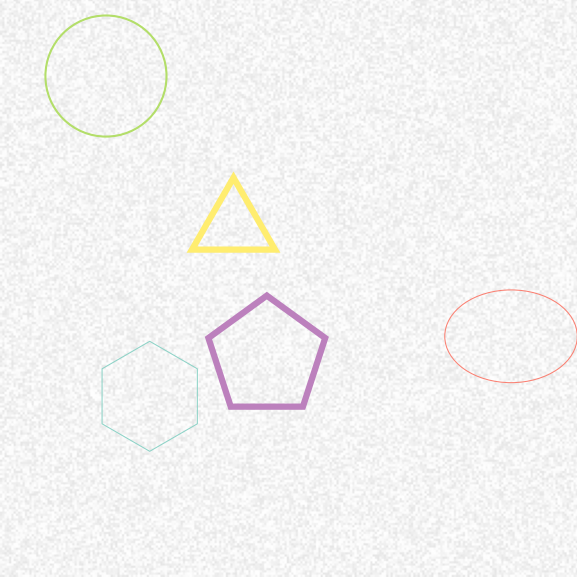[{"shape": "hexagon", "thickness": 0.5, "radius": 0.48, "center": [0.259, 0.313]}, {"shape": "oval", "thickness": 0.5, "radius": 0.57, "center": [0.885, 0.417]}, {"shape": "circle", "thickness": 1, "radius": 0.52, "center": [0.183, 0.867]}, {"shape": "pentagon", "thickness": 3, "radius": 0.53, "center": [0.462, 0.381]}, {"shape": "triangle", "thickness": 3, "radius": 0.42, "center": [0.404, 0.608]}]